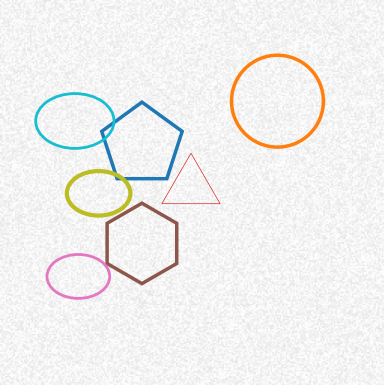[{"shape": "pentagon", "thickness": 2.5, "radius": 0.55, "center": [0.369, 0.625]}, {"shape": "circle", "thickness": 2.5, "radius": 0.6, "center": [0.721, 0.737]}, {"shape": "triangle", "thickness": 0.5, "radius": 0.44, "center": [0.496, 0.515]}, {"shape": "hexagon", "thickness": 2.5, "radius": 0.52, "center": [0.369, 0.368]}, {"shape": "oval", "thickness": 2, "radius": 0.41, "center": [0.203, 0.282]}, {"shape": "oval", "thickness": 3, "radius": 0.41, "center": [0.256, 0.498]}, {"shape": "oval", "thickness": 2, "radius": 0.51, "center": [0.194, 0.686]}]